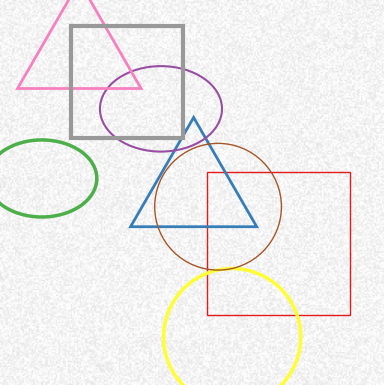[{"shape": "square", "thickness": 1, "radius": 0.93, "center": [0.724, 0.368]}, {"shape": "triangle", "thickness": 2, "radius": 0.95, "center": [0.503, 0.506]}, {"shape": "oval", "thickness": 2.5, "radius": 0.71, "center": [0.108, 0.536]}, {"shape": "oval", "thickness": 1.5, "radius": 0.79, "center": [0.418, 0.717]}, {"shape": "circle", "thickness": 2.5, "radius": 0.89, "center": [0.603, 0.124]}, {"shape": "circle", "thickness": 1, "radius": 0.82, "center": [0.566, 0.463]}, {"shape": "triangle", "thickness": 2, "radius": 0.93, "center": [0.206, 0.863]}, {"shape": "square", "thickness": 3, "radius": 0.73, "center": [0.33, 0.786]}]